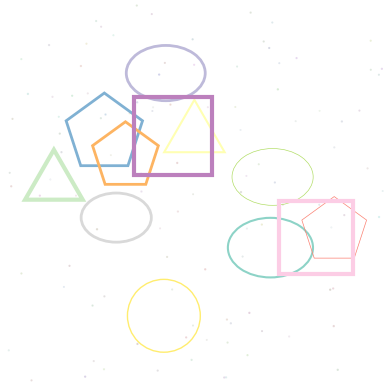[{"shape": "oval", "thickness": 1.5, "radius": 0.55, "center": [0.702, 0.357]}, {"shape": "triangle", "thickness": 1.5, "radius": 0.45, "center": [0.505, 0.65]}, {"shape": "oval", "thickness": 2, "radius": 0.51, "center": [0.431, 0.81]}, {"shape": "pentagon", "thickness": 0.5, "radius": 0.44, "center": [0.868, 0.401]}, {"shape": "pentagon", "thickness": 2, "radius": 0.52, "center": [0.271, 0.654]}, {"shape": "pentagon", "thickness": 2, "radius": 0.45, "center": [0.326, 0.594]}, {"shape": "oval", "thickness": 0.5, "radius": 0.53, "center": [0.708, 0.54]}, {"shape": "square", "thickness": 3, "radius": 0.48, "center": [0.821, 0.383]}, {"shape": "oval", "thickness": 2, "radius": 0.46, "center": [0.302, 0.435]}, {"shape": "square", "thickness": 3, "radius": 0.5, "center": [0.449, 0.647]}, {"shape": "triangle", "thickness": 3, "radius": 0.43, "center": [0.14, 0.525]}, {"shape": "circle", "thickness": 1, "radius": 0.47, "center": [0.426, 0.18]}]